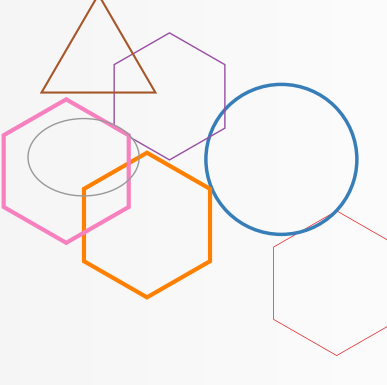[{"shape": "hexagon", "thickness": 0.5, "radius": 0.94, "center": [0.869, 0.264]}, {"shape": "circle", "thickness": 2.5, "radius": 0.97, "center": [0.726, 0.586]}, {"shape": "hexagon", "thickness": 1, "radius": 0.82, "center": [0.437, 0.75]}, {"shape": "hexagon", "thickness": 3, "radius": 0.94, "center": [0.379, 0.415]}, {"shape": "triangle", "thickness": 1.5, "radius": 0.85, "center": [0.254, 0.844]}, {"shape": "hexagon", "thickness": 3, "radius": 0.93, "center": [0.171, 0.556]}, {"shape": "oval", "thickness": 1, "radius": 0.72, "center": [0.216, 0.592]}]